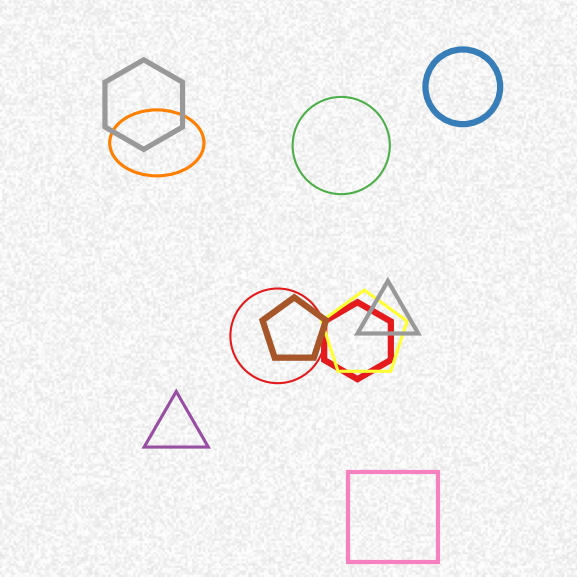[{"shape": "hexagon", "thickness": 3, "radius": 0.33, "center": [0.619, 0.409]}, {"shape": "circle", "thickness": 1, "radius": 0.41, "center": [0.481, 0.418]}, {"shape": "circle", "thickness": 3, "radius": 0.32, "center": [0.801, 0.849]}, {"shape": "circle", "thickness": 1, "radius": 0.42, "center": [0.591, 0.747]}, {"shape": "triangle", "thickness": 1.5, "radius": 0.32, "center": [0.305, 0.257]}, {"shape": "oval", "thickness": 1.5, "radius": 0.41, "center": [0.272, 0.752]}, {"shape": "pentagon", "thickness": 1.5, "radius": 0.39, "center": [0.631, 0.419]}, {"shape": "pentagon", "thickness": 3, "radius": 0.29, "center": [0.51, 0.427]}, {"shape": "square", "thickness": 2, "radius": 0.39, "center": [0.681, 0.104]}, {"shape": "hexagon", "thickness": 2.5, "radius": 0.39, "center": [0.249, 0.818]}, {"shape": "triangle", "thickness": 2, "radius": 0.3, "center": [0.672, 0.452]}]